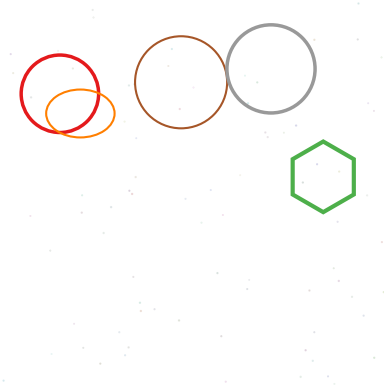[{"shape": "circle", "thickness": 2.5, "radius": 0.5, "center": [0.156, 0.756]}, {"shape": "hexagon", "thickness": 3, "radius": 0.46, "center": [0.84, 0.541]}, {"shape": "oval", "thickness": 1.5, "radius": 0.44, "center": [0.209, 0.705]}, {"shape": "circle", "thickness": 1.5, "radius": 0.6, "center": [0.47, 0.786]}, {"shape": "circle", "thickness": 2.5, "radius": 0.57, "center": [0.704, 0.821]}]